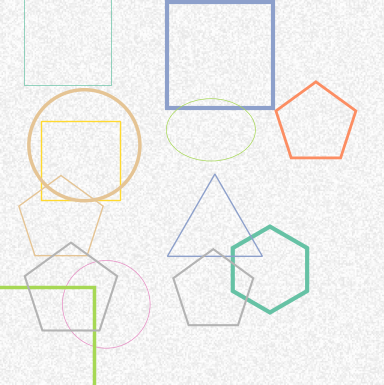[{"shape": "square", "thickness": 0.5, "radius": 0.56, "center": [0.175, 0.891]}, {"shape": "hexagon", "thickness": 3, "radius": 0.56, "center": [0.701, 0.3]}, {"shape": "pentagon", "thickness": 2, "radius": 0.55, "center": [0.821, 0.678]}, {"shape": "triangle", "thickness": 1, "radius": 0.71, "center": [0.558, 0.405]}, {"shape": "square", "thickness": 3, "radius": 0.69, "center": [0.573, 0.857]}, {"shape": "circle", "thickness": 0.5, "radius": 0.57, "center": [0.276, 0.209]}, {"shape": "square", "thickness": 2.5, "radius": 0.7, "center": [0.106, 0.115]}, {"shape": "oval", "thickness": 0.5, "radius": 0.58, "center": [0.548, 0.663]}, {"shape": "square", "thickness": 1, "radius": 0.51, "center": [0.209, 0.584]}, {"shape": "pentagon", "thickness": 1, "radius": 0.58, "center": [0.158, 0.429]}, {"shape": "circle", "thickness": 2.5, "radius": 0.72, "center": [0.219, 0.623]}, {"shape": "pentagon", "thickness": 1.5, "radius": 0.55, "center": [0.554, 0.244]}, {"shape": "pentagon", "thickness": 1.5, "radius": 0.63, "center": [0.184, 0.244]}]